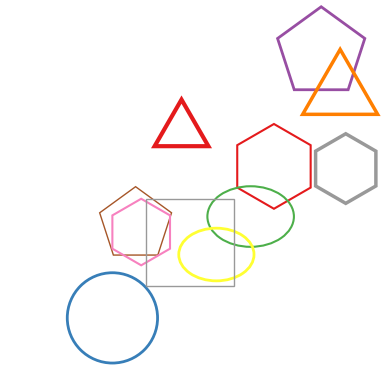[{"shape": "triangle", "thickness": 3, "radius": 0.4, "center": [0.471, 0.661]}, {"shape": "hexagon", "thickness": 1.5, "radius": 0.55, "center": [0.712, 0.568]}, {"shape": "circle", "thickness": 2, "radius": 0.59, "center": [0.292, 0.174]}, {"shape": "oval", "thickness": 1.5, "radius": 0.56, "center": [0.651, 0.438]}, {"shape": "pentagon", "thickness": 2, "radius": 0.6, "center": [0.834, 0.863]}, {"shape": "triangle", "thickness": 2.5, "radius": 0.56, "center": [0.884, 0.759]}, {"shape": "oval", "thickness": 2, "radius": 0.49, "center": [0.562, 0.339]}, {"shape": "pentagon", "thickness": 1, "radius": 0.49, "center": [0.352, 0.417]}, {"shape": "hexagon", "thickness": 1.5, "radius": 0.43, "center": [0.367, 0.397]}, {"shape": "square", "thickness": 1, "radius": 0.57, "center": [0.493, 0.37]}, {"shape": "hexagon", "thickness": 2.5, "radius": 0.45, "center": [0.898, 0.562]}]